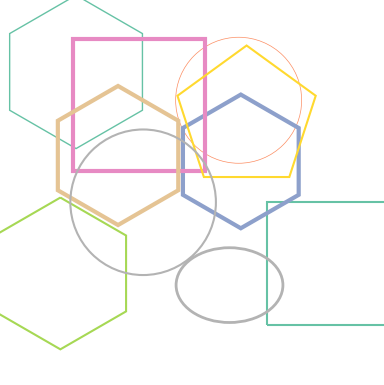[{"shape": "hexagon", "thickness": 1, "radius": 1.0, "center": [0.198, 0.813]}, {"shape": "square", "thickness": 1.5, "radius": 0.8, "center": [0.855, 0.316]}, {"shape": "circle", "thickness": 0.5, "radius": 0.82, "center": [0.62, 0.74]}, {"shape": "hexagon", "thickness": 3, "radius": 0.87, "center": [0.625, 0.581]}, {"shape": "square", "thickness": 3, "radius": 0.86, "center": [0.361, 0.728]}, {"shape": "hexagon", "thickness": 1.5, "radius": 0.99, "center": [0.157, 0.29]}, {"shape": "pentagon", "thickness": 1.5, "radius": 0.94, "center": [0.641, 0.693]}, {"shape": "hexagon", "thickness": 3, "radius": 0.9, "center": [0.307, 0.596]}, {"shape": "oval", "thickness": 2, "radius": 0.69, "center": [0.596, 0.259]}, {"shape": "circle", "thickness": 1.5, "radius": 0.95, "center": [0.372, 0.475]}]